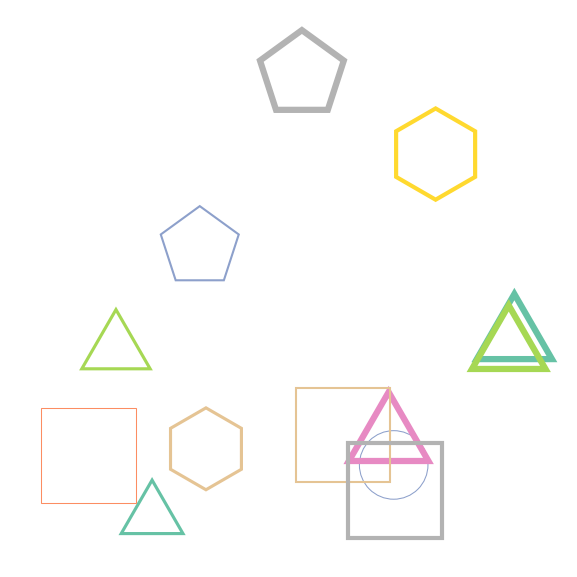[{"shape": "triangle", "thickness": 1.5, "radius": 0.31, "center": [0.263, 0.106]}, {"shape": "triangle", "thickness": 3, "radius": 0.38, "center": [0.891, 0.415]}, {"shape": "square", "thickness": 0.5, "radius": 0.41, "center": [0.153, 0.21]}, {"shape": "pentagon", "thickness": 1, "radius": 0.35, "center": [0.346, 0.571]}, {"shape": "circle", "thickness": 0.5, "radius": 0.3, "center": [0.682, 0.194]}, {"shape": "triangle", "thickness": 3, "radius": 0.4, "center": [0.673, 0.241]}, {"shape": "triangle", "thickness": 1.5, "radius": 0.34, "center": [0.201, 0.395]}, {"shape": "triangle", "thickness": 3, "radius": 0.37, "center": [0.881, 0.397]}, {"shape": "hexagon", "thickness": 2, "radius": 0.39, "center": [0.754, 0.732]}, {"shape": "hexagon", "thickness": 1.5, "radius": 0.35, "center": [0.357, 0.222]}, {"shape": "square", "thickness": 1, "radius": 0.41, "center": [0.594, 0.246]}, {"shape": "square", "thickness": 2, "radius": 0.41, "center": [0.684, 0.15]}, {"shape": "pentagon", "thickness": 3, "radius": 0.38, "center": [0.523, 0.871]}]